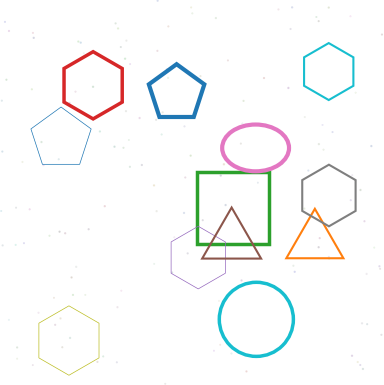[{"shape": "pentagon", "thickness": 0.5, "radius": 0.41, "center": [0.159, 0.64]}, {"shape": "pentagon", "thickness": 3, "radius": 0.38, "center": [0.459, 0.757]}, {"shape": "triangle", "thickness": 1.5, "radius": 0.43, "center": [0.818, 0.372]}, {"shape": "square", "thickness": 2.5, "radius": 0.47, "center": [0.606, 0.46]}, {"shape": "hexagon", "thickness": 2.5, "radius": 0.44, "center": [0.242, 0.778]}, {"shape": "hexagon", "thickness": 0.5, "radius": 0.41, "center": [0.515, 0.331]}, {"shape": "triangle", "thickness": 1.5, "radius": 0.44, "center": [0.602, 0.373]}, {"shape": "oval", "thickness": 3, "radius": 0.43, "center": [0.664, 0.616]}, {"shape": "hexagon", "thickness": 1.5, "radius": 0.4, "center": [0.854, 0.492]}, {"shape": "hexagon", "thickness": 0.5, "radius": 0.45, "center": [0.179, 0.115]}, {"shape": "hexagon", "thickness": 1.5, "radius": 0.37, "center": [0.854, 0.814]}, {"shape": "circle", "thickness": 2.5, "radius": 0.48, "center": [0.666, 0.171]}]